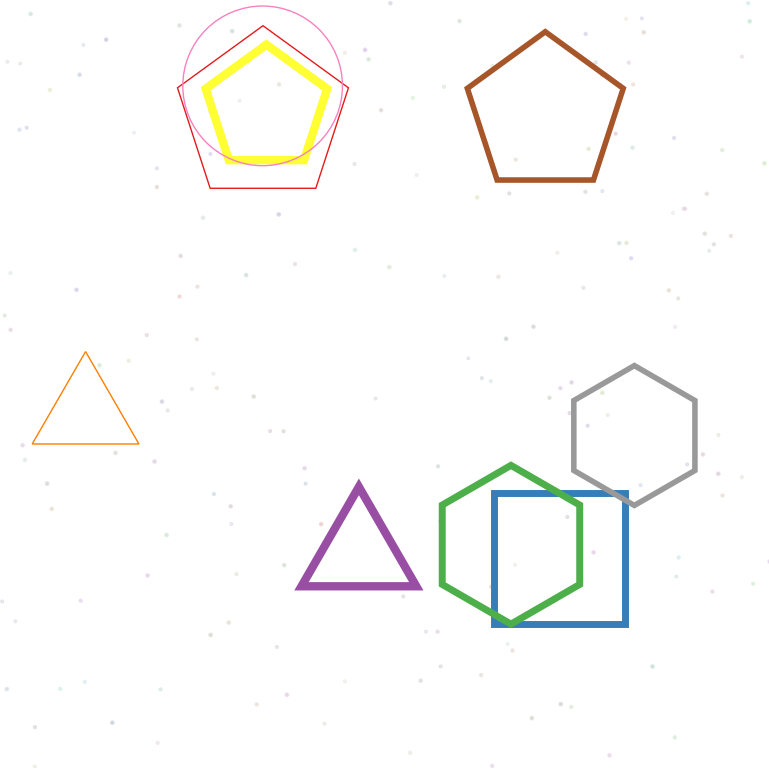[{"shape": "pentagon", "thickness": 0.5, "radius": 0.58, "center": [0.342, 0.85]}, {"shape": "square", "thickness": 2.5, "radius": 0.42, "center": [0.727, 0.275]}, {"shape": "hexagon", "thickness": 2.5, "radius": 0.52, "center": [0.664, 0.293]}, {"shape": "triangle", "thickness": 3, "radius": 0.43, "center": [0.466, 0.282]}, {"shape": "triangle", "thickness": 0.5, "radius": 0.4, "center": [0.111, 0.463]}, {"shape": "pentagon", "thickness": 3, "radius": 0.41, "center": [0.346, 0.859]}, {"shape": "pentagon", "thickness": 2, "radius": 0.53, "center": [0.708, 0.852]}, {"shape": "circle", "thickness": 0.5, "radius": 0.52, "center": [0.341, 0.889]}, {"shape": "hexagon", "thickness": 2, "radius": 0.45, "center": [0.824, 0.434]}]